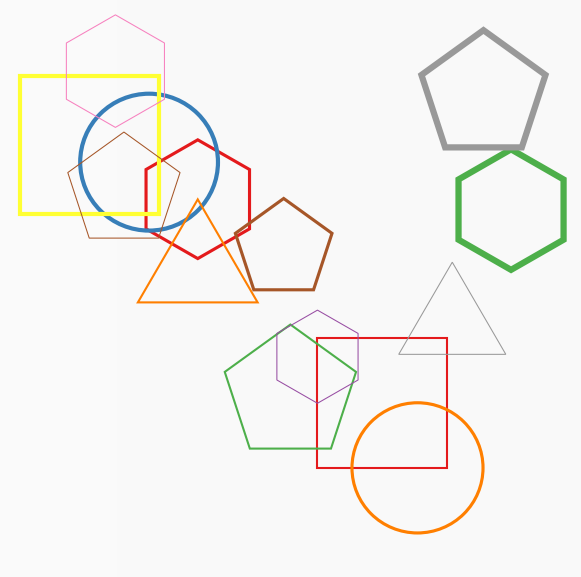[{"shape": "hexagon", "thickness": 1.5, "radius": 0.51, "center": [0.34, 0.654]}, {"shape": "square", "thickness": 1, "radius": 0.56, "center": [0.658, 0.301]}, {"shape": "circle", "thickness": 2, "radius": 0.59, "center": [0.256, 0.718]}, {"shape": "pentagon", "thickness": 1, "radius": 0.59, "center": [0.5, 0.318]}, {"shape": "hexagon", "thickness": 3, "radius": 0.52, "center": [0.879, 0.636]}, {"shape": "hexagon", "thickness": 0.5, "radius": 0.4, "center": [0.546, 0.381]}, {"shape": "triangle", "thickness": 1, "radius": 0.59, "center": [0.34, 0.535]}, {"shape": "circle", "thickness": 1.5, "radius": 0.56, "center": [0.718, 0.189]}, {"shape": "square", "thickness": 2, "radius": 0.6, "center": [0.154, 0.748]}, {"shape": "pentagon", "thickness": 0.5, "radius": 0.51, "center": [0.213, 0.669]}, {"shape": "pentagon", "thickness": 1.5, "radius": 0.44, "center": [0.488, 0.568]}, {"shape": "hexagon", "thickness": 0.5, "radius": 0.49, "center": [0.199, 0.876]}, {"shape": "triangle", "thickness": 0.5, "radius": 0.53, "center": [0.778, 0.439]}, {"shape": "pentagon", "thickness": 3, "radius": 0.56, "center": [0.832, 0.835]}]